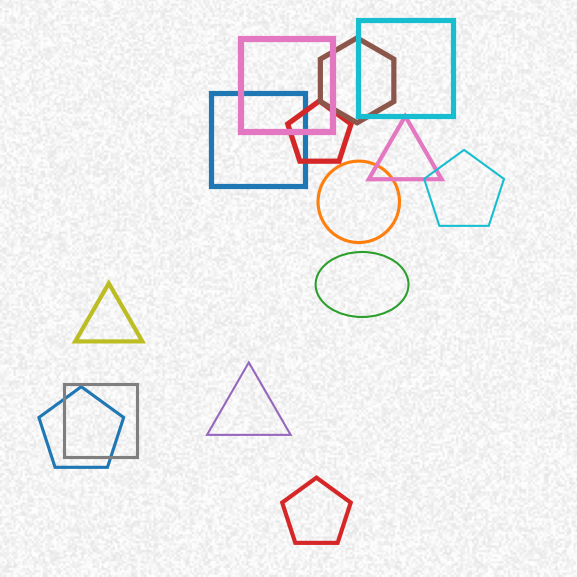[{"shape": "square", "thickness": 2.5, "radius": 0.4, "center": [0.447, 0.758]}, {"shape": "pentagon", "thickness": 1.5, "radius": 0.39, "center": [0.141, 0.252]}, {"shape": "circle", "thickness": 1.5, "radius": 0.35, "center": [0.621, 0.65]}, {"shape": "oval", "thickness": 1, "radius": 0.4, "center": [0.627, 0.506]}, {"shape": "pentagon", "thickness": 2.5, "radius": 0.29, "center": [0.553, 0.767]}, {"shape": "pentagon", "thickness": 2, "radius": 0.31, "center": [0.548, 0.11]}, {"shape": "triangle", "thickness": 1, "radius": 0.42, "center": [0.431, 0.288]}, {"shape": "hexagon", "thickness": 2.5, "radius": 0.37, "center": [0.618, 0.86]}, {"shape": "triangle", "thickness": 2, "radius": 0.36, "center": [0.702, 0.725]}, {"shape": "square", "thickness": 3, "radius": 0.4, "center": [0.497, 0.851]}, {"shape": "square", "thickness": 1.5, "radius": 0.32, "center": [0.174, 0.271]}, {"shape": "triangle", "thickness": 2, "radius": 0.34, "center": [0.188, 0.441]}, {"shape": "pentagon", "thickness": 1, "radius": 0.36, "center": [0.804, 0.667]}, {"shape": "square", "thickness": 2.5, "radius": 0.41, "center": [0.703, 0.882]}]